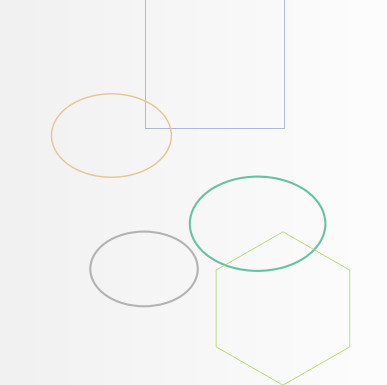[{"shape": "oval", "thickness": 1.5, "radius": 0.87, "center": [0.665, 0.419]}, {"shape": "square", "thickness": 0.5, "radius": 0.9, "center": [0.554, 0.847]}, {"shape": "hexagon", "thickness": 0.5, "radius": 1.0, "center": [0.73, 0.199]}, {"shape": "oval", "thickness": 1, "radius": 0.77, "center": [0.288, 0.648]}, {"shape": "oval", "thickness": 1.5, "radius": 0.69, "center": [0.372, 0.301]}]